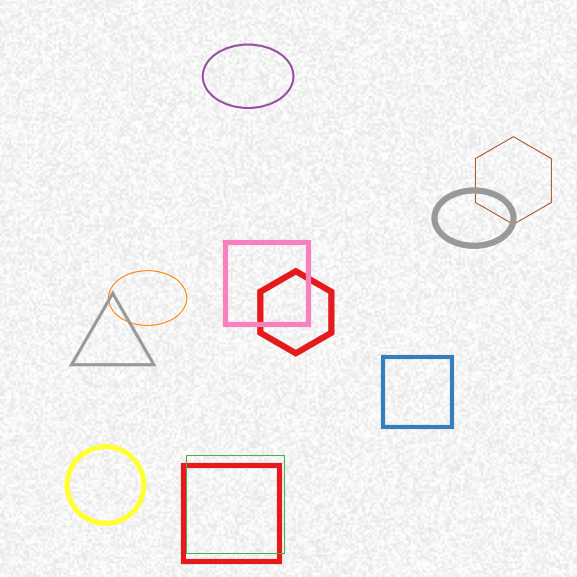[{"shape": "square", "thickness": 2.5, "radius": 0.42, "center": [0.4, 0.111]}, {"shape": "hexagon", "thickness": 3, "radius": 0.36, "center": [0.512, 0.458]}, {"shape": "square", "thickness": 2, "radius": 0.3, "center": [0.724, 0.32]}, {"shape": "square", "thickness": 0.5, "radius": 0.42, "center": [0.407, 0.127]}, {"shape": "oval", "thickness": 1, "radius": 0.39, "center": [0.43, 0.867]}, {"shape": "oval", "thickness": 0.5, "radius": 0.34, "center": [0.256, 0.483]}, {"shape": "circle", "thickness": 2.5, "radius": 0.33, "center": [0.183, 0.159]}, {"shape": "hexagon", "thickness": 0.5, "radius": 0.38, "center": [0.889, 0.687]}, {"shape": "square", "thickness": 2.5, "radius": 0.36, "center": [0.462, 0.509]}, {"shape": "triangle", "thickness": 1.5, "radius": 0.41, "center": [0.195, 0.409]}, {"shape": "oval", "thickness": 3, "radius": 0.34, "center": [0.821, 0.621]}]